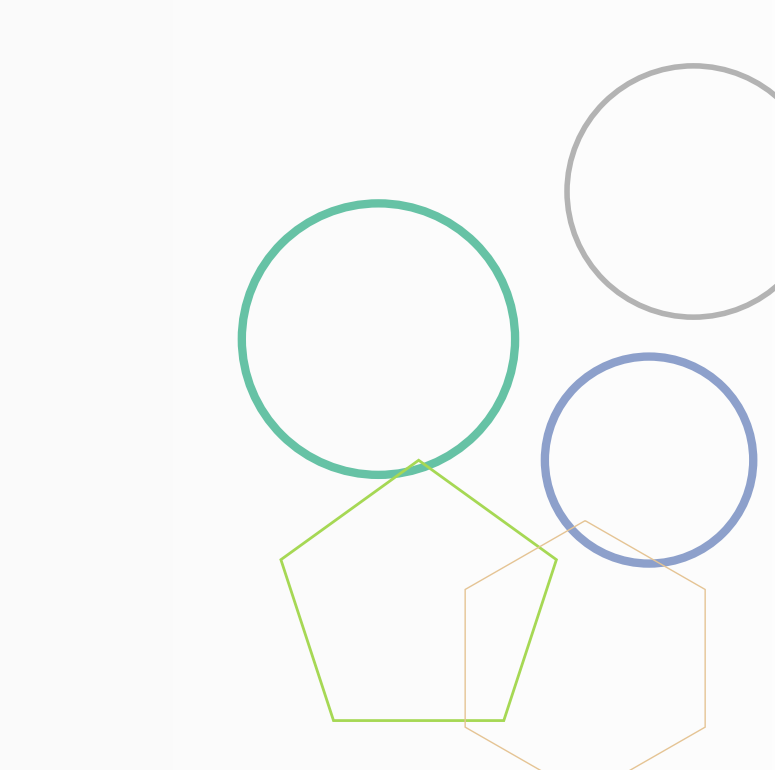[{"shape": "circle", "thickness": 3, "radius": 0.88, "center": [0.488, 0.56]}, {"shape": "circle", "thickness": 3, "radius": 0.67, "center": [0.837, 0.403]}, {"shape": "pentagon", "thickness": 1, "radius": 0.93, "center": [0.54, 0.215]}, {"shape": "hexagon", "thickness": 0.5, "radius": 0.89, "center": [0.755, 0.145]}, {"shape": "circle", "thickness": 2, "radius": 0.82, "center": [0.895, 0.751]}]